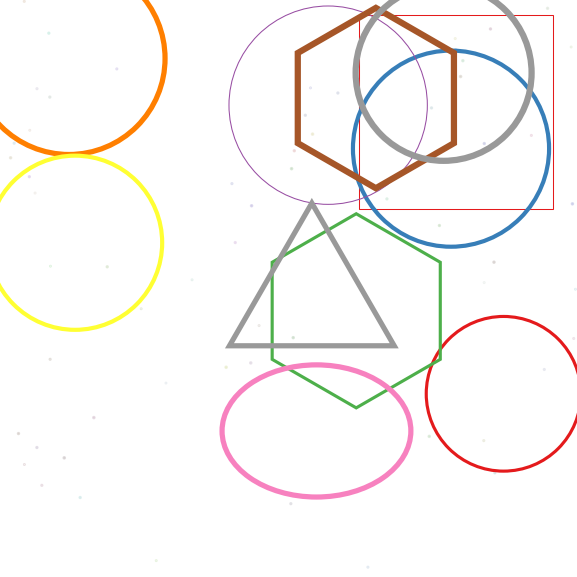[{"shape": "square", "thickness": 0.5, "radius": 0.84, "center": [0.789, 0.806]}, {"shape": "circle", "thickness": 1.5, "radius": 0.67, "center": [0.872, 0.317]}, {"shape": "circle", "thickness": 2, "radius": 0.85, "center": [0.781, 0.742]}, {"shape": "hexagon", "thickness": 1.5, "radius": 0.84, "center": [0.617, 0.461]}, {"shape": "circle", "thickness": 0.5, "radius": 0.86, "center": [0.568, 0.817]}, {"shape": "circle", "thickness": 2.5, "radius": 0.83, "center": [0.119, 0.898]}, {"shape": "circle", "thickness": 2, "radius": 0.75, "center": [0.13, 0.579]}, {"shape": "hexagon", "thickness": 3, "radius": 0.78, "center": [0.651, 0.829]}, {"shape": "oval", "thickness": 2.5, "radius": 0.82, "center": [0.548, 0.253]}, {"shape": "circle", "thickness": 3, "radius": 0.76, "center": [0.768, 0.873]}, {"shape": "triangle", "thickness": 2.5, "radius": 0.82, "center": [0.54, 0.483]}]